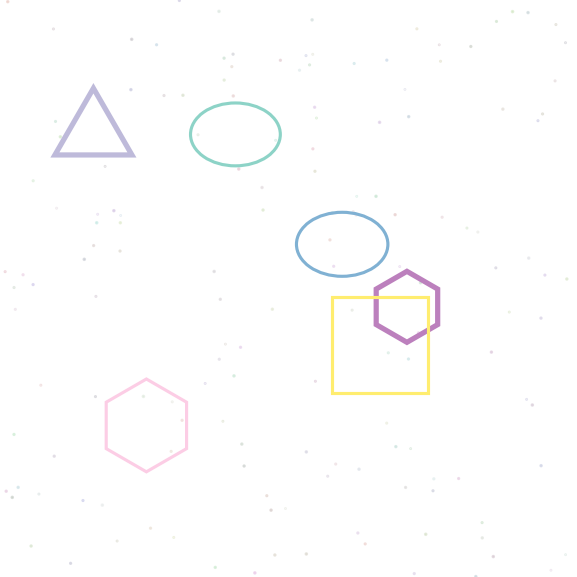[{"shape": "oval", "thickness": 1.5, "radius": 0.39, "center": [0.408, 0.766]}, {"shape": "triangle", "thickness": 2.5, "radius": 0.39, "center": [0.162, 0.769]}, {"shape": "oval", "thickness": 1.5, "radius": 0.4, "center": [0.593, 0.576]}, {"shape": "hexagon", "thickness": 1.5, "radius": 0.4, "center": [0.253, 0.262]}, {"shape": "hexagon", "thickness": 2.5, "radius": 0.31, "center": [0.705, 0.468]}, {"shape": "square", "thickness": 1.5, "radius": 0.42, "center": [0.657, 0.402]}]